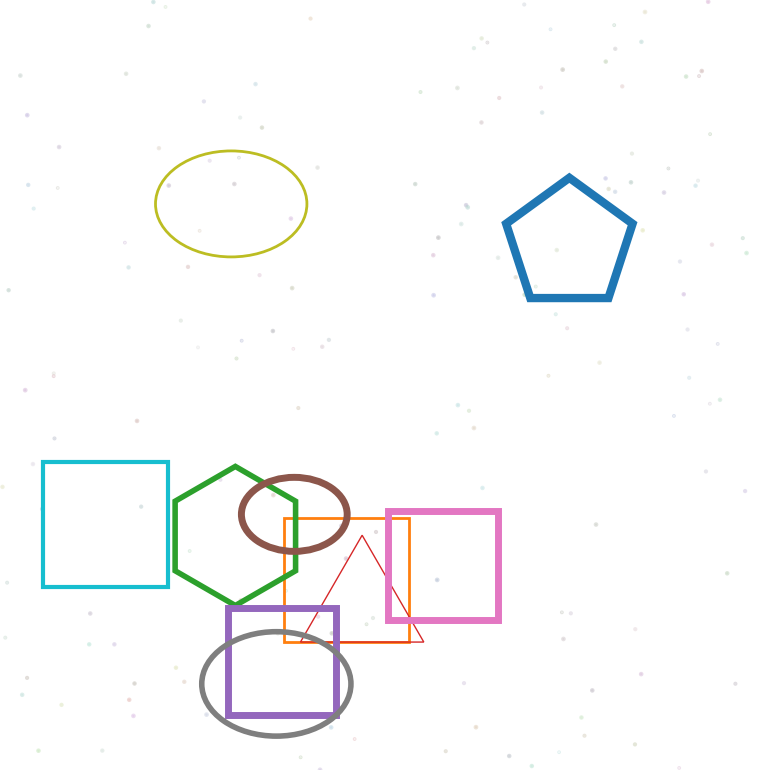[{"shape": "pentagon", "thickness": 3, "radius": 0.43, "center": [0.739, 0.683]}, {"shape": "square", "thickness": 1, "radius": 0.4, "center": [0.45, 0.246]}, {"shape": "hexagon", "thickness": 2, "radius": 0.45, "center": [0.306, 0.304]}, {"shape": "triangle", "thickness": 0.5, "radius": 0.46, "center": [0.47, 0.212]}, {"shape": "square", "thickness": 2.5, "radius": 0.35, "center": [0.367, 0.141]}, {"shape": "oval", "thickness": 2.5, "radius": 0.34, "center": [0.382, 0.332]}, {"shape": "square", "thickness": 2.5, "radius": 0.36, "center": [0.575, 0.266]}, {"shape": "oval", "thickness": 2, "radius": 0.48, "center": [0.359, 0.112]}, {"shape": "oval", "thickness": 1, "radius": 0.49, "center": [0.3, 0.735]}, {"shape": "square", "thickness": 1.5, "radius": 0.41, "center": [0.137, 0.318]}]